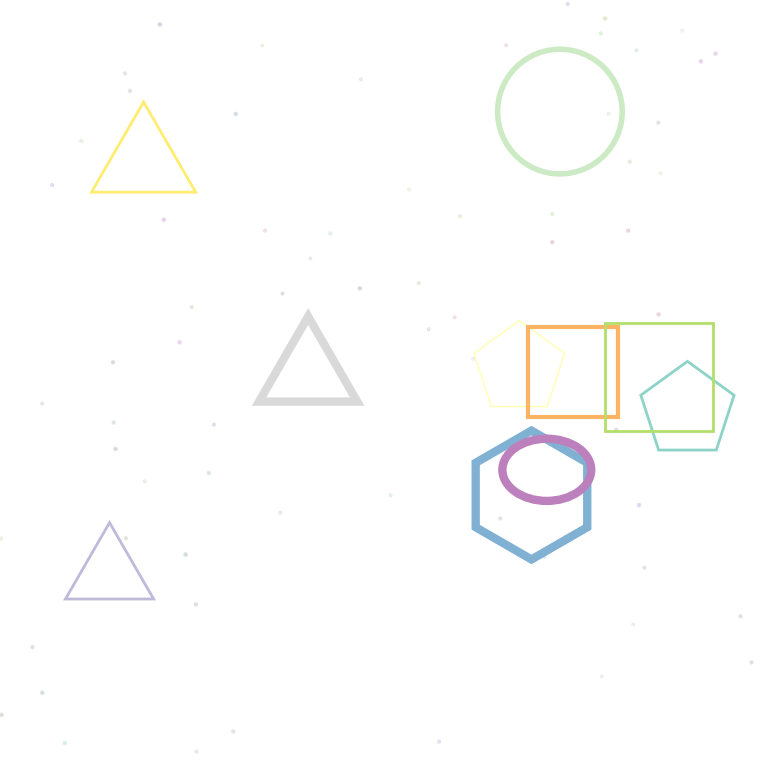[{"shape": "pentagon", "thickness": 1, "radius": 0.32, "center": [0.893, 0.467]}, {"shape": "pentagon", "thickness": 0.5, "radius": 0.31, "center": [0.674, 0.522]}, {"shape": "triangle", "thickness": 1, "radius": 0.33, "center": [0.142, 0.255]}, {"shape": "hexagon", "thickness": 3, "radius": 0.42, "center": [0.69, 0.357]}, {"shape": "square", "thickness": 1.5, "radius": 0.29, "center": [0.744, 0.517]}, {"shape": "square", "thickness": 1, "radius": 0.35, "center": [0.856, 0.51]}, {"shape": "triangle", "thickness": 3, "radius": 0.37, "center": [0.4, 0.515]}, {"shape": "oval", "thickness": 3, "radius": 0.29, "center": [0.71, 0.39]}, {"shape": "circle", "thickness": 2, "radius": 0.4, "center": [0.727, 0.855]}, {"shape": "triangle", "thickness": 1, "radius": 0.39, "center": [0.186, 0.789]}]